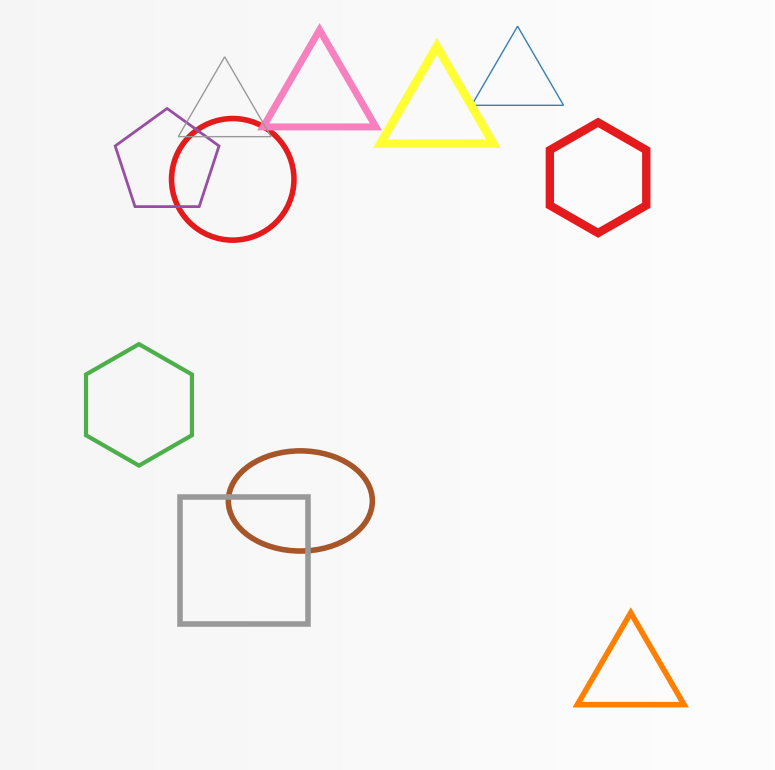[{"shape": "hexagon", "thickness": 3, "radius": 0.36, "center": [0.772, 0.769]}, {"shape": "circle", "thickness": 2, "radius": 0.39, "center": [0.3, 0.767]}, {"shape": "triangle", "thickness": 0.5, "radius": 0.34, "center": [0.668, 0.897]}, {"shape": "hexagon", "thickness": 1.5, "radius": 0.39, "center": [0.179, 0.474]}, {"shape": "pentagon", "thickness": 1, "radius": 0.35, "center": [0.216, 0.789]}, {"shape": "triangle", "thickness": 2, "radius": 0.4, "center": [0.814, 0.125]}, {"shape": "triangle", "thickness": 3, "radius": 0.42, "center": [0.564, 0.856]}, {"shape": "oval", "thickness": 2, "radius": 0.46, "center": [0.388, 0.349]}, {"shape": "triangle", "thickness": 2.5, "radius": 0.42, "center": [0.412, 0.877]}, {"shape": "triangle", "thickness": 0.5, "radius": 0.35, "center": [0.29, 0.857]}, {"shape": "square", "thickness": 2, "radius": 0.41, "center": [0.315, 0.272]}]